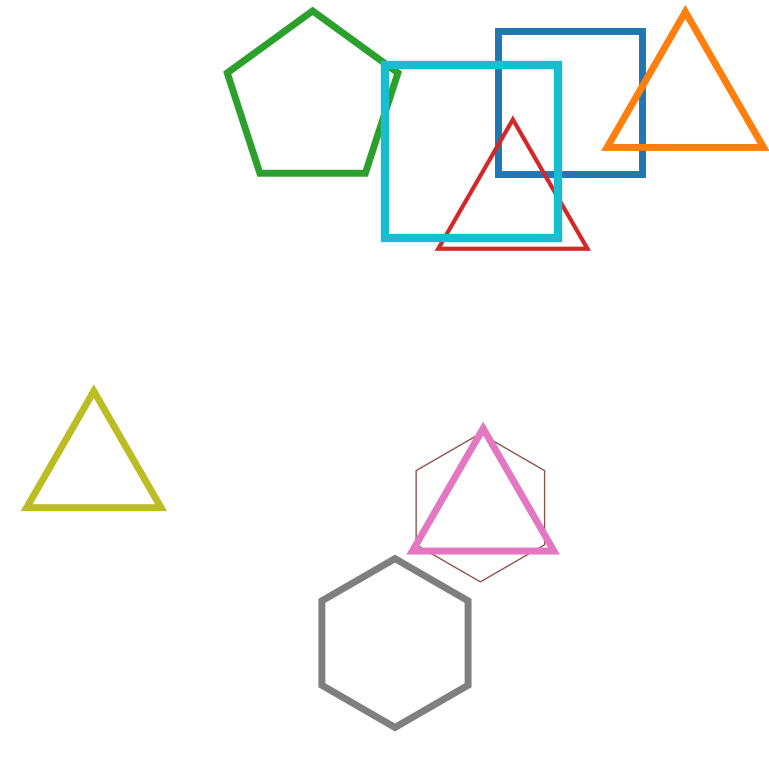[{"shape": "square", "thickness": 2.5, "radius": 0.47, "center": [0.74, 0.867]}, {"shape": "triangle", "thickness": 2.5, "radius": 0.59, "center": [0.89, 0.867]}, {"shape": "pentagon", "thickness": 2.5, "radius": 0.58, "center": [0.406, 0.869]}, {"shape": "triangle", "thickness": 1.5, "radius": 0.56, "center": [0.666, 0.733]}, {"shape": "hexagon", "thickness": 0.5, "radius": 0.48, "center": [0.624, 0.341]}, {"shape": "triangle", "thickness": 2.5, "radius": 0.53, "center": [0.627, 0.337]}, {"shape": "hexagon", "thickness": 2.5, "radius": 0.55, "center": [0.513, 0.165]}, {"shape": "triangle", "thickness": 2.5, "radius": 0.5, "center": [0.122, 0.391]}, {"shape": "square", "thickness": 3, "radius": 0.56, "center": [0.612, 0.803]}]